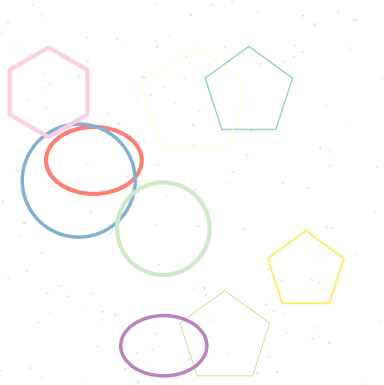[{"shape": "pentagon", "thickness": 1, "radius": 0.6, "center": [0.646, 0.76]}, {"shape": "pentagon", "thickness": 0.5, "radius": 0.72, "center": [0.505, 0.736]}, {"shape": "oval", "thickness": 3, "radius": 0.62, "center": [0.244, 0.583]}, {"shape": "circle", "thickness": 2.5, "radius": 0.73, "center": [0.205, 0.531]}, {"shape": "pentagon", "thickness": 0.5, "radius": 0.61, "center": [0.584, 0.123]}, {"shape": "hexagon", "thickness": 3, "radius": 0.58, "center": [0.126, 0.76]}, {"shape": "oval", "thickness": 2.5, "radius": 0.56, "center": [0.425, 0.102]}, {"shape": "circle", "thickness": 3, "radius": 0.6, "center": [0.424, 0.406]}, {"shape": "pentagon", "thickness": 1.5, "radius": 0.52, "center": [0.794, 0.297]}]